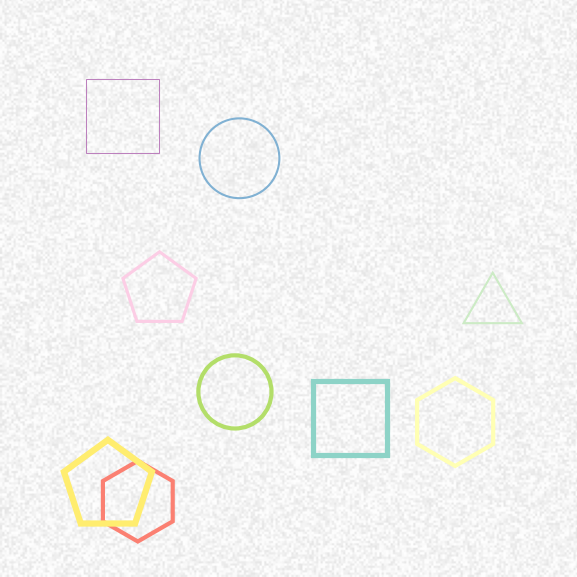[{"shape": "square", "thickness": 2.5, "radius": 0.32, "center": [0.606, 0.275]}, {"shape": "hexagon", "thickness": 2, "radius": 0.38, "center": [0.788, 0.268]}, {"shape": "hexagon", "thickness": 2, "radius": 0.35, "center": [0.239, 0.131]}, {"shape": "circle", "thickness": 1, "radius": 0.35, "center": [0.415, 0.725]}, {"shape": "circle", "thickness": 2, "radius": 0.32, "center": [0.407, 0.321]}, {"shape": "pentagon", "thickness": 1.5, "radius": 0.33, "center": [0.276, 0.497]}, {"shape": "square", "thickness": 0.5, "radius": 0.32, "center": [0.212, 0.799]}, {"shape": "triangle", "thickness": 1, "radius": 0.29, "center": [0.853, 0.469]}, {"shape": "pentagon", "thickness": 3, "radius": 0.4, "center": [0.187, 0.157]}]